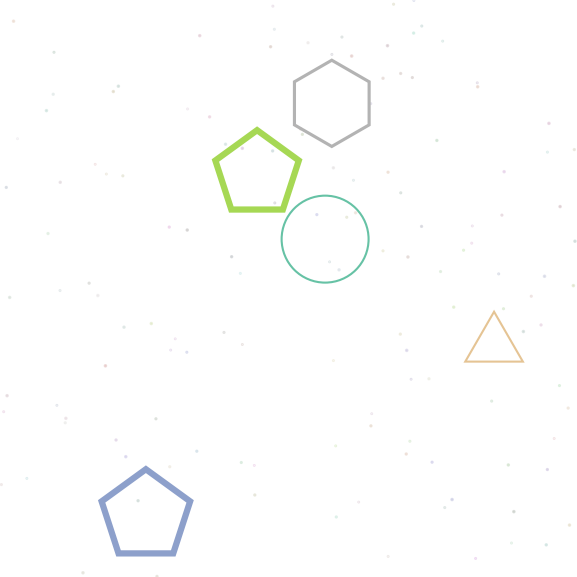[{"shape": "circle", "thickness": 1, "radius": 0.38, "center": [0.563, 0.585]}, {"shape": "pentagon", "thickness": 3, "radius": 0.4, "center": [0.253, 0.106]}, {"shape": "pentagon", "thickness": 3, "radius": 0.38, "center": [0.445, 0.698]}, {"shape": "triangle", "thickness": 1, "radius": 0.29, "center": [0.856, 0.402]}, {"shape": "hexagon", "thickness": 1.5, "radius": 0.37, "center": [0.575, 0.82]}]